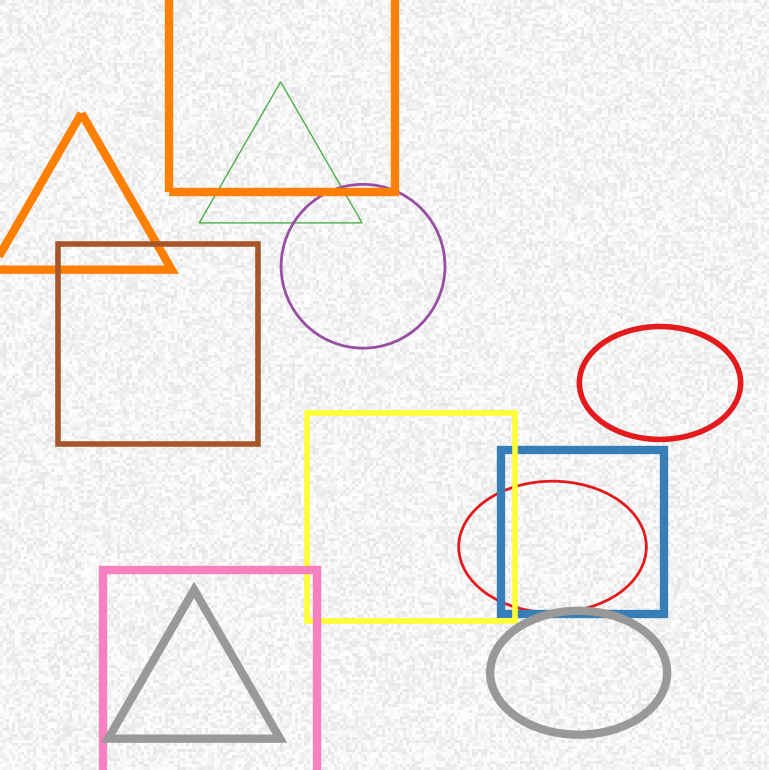[{"shape": "oval", "thickness": 1, "radius": 0.61, "center": [0.718, 0.29]}, {"shape": "oval", "thickness": 2, "radius": 0.52, "center": [0.857, 0.503]}, {"shape": "square", "thickness": 3, "radius": 0.53, "center": [0.756, 0.309]}, {"shape": "triangle", "thickness": 0.5, "radius": 0.61, "center": [0.364, 0.772]}, {"shape": "circle", "thickness": 1, "radius": 0.53, "center": [0.471, 0.654]}, {"shape": "triangle", "thickness": 3, "radius": 0.68, "center": [0.106, 0.717]}, {"shape": "square", "thickness": 3, "radius": 0.74, "center": [0.366, 0.897]}, {"shape": "square", "thickness": 2, "radius": 0.67, "center": [0.534, 0.329]}, {"shape": "square", "thickness": 2, "radius": 0.65, "center": [0.205, 0.553]}, {"shape": "square", "thickness": 3, "radius": 0.7, "center": [0.273, 0.12]}, {"shape": "oval", "thickness": 3, "radius": 0.57, "center": [0.751, 0.126]}, {"shape": "triangle", "thickness": 3, "radius": 0.64, "center": [0.252, 0.105]}]